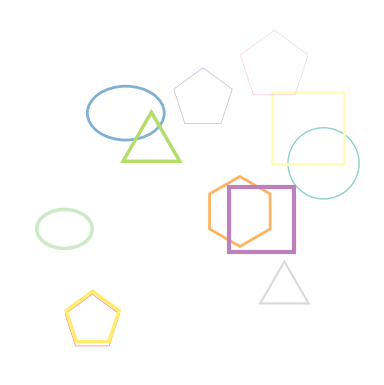[{"shape": "circle", "thickness": 1, "radius": 0.46, "center": [0.84, 0.576]}, {"shape": "square", "thickness": 2, "radius": 0.47, "center": [0.799, 0.667]}, {"shape": "pentagon", "thickness": 0.5, "radius": 0.4, "center": [0.527, 0.744]}, {"shape": "pentagon", "thickness": 0.5, "radius": 0.37, "center": [0.24, 0.162]}, {"shape": "oval", "thickness": 2, "radius": 0.5, "center": [0.327, 0.706]}, {"shape": "hexagon", "thickness": 2, "radius": 0.45, "center": [0.623, 0.451]}, {"shape": "triangle", "thickness": 2.5, "radius": 0.43, "center": [0.393, 0.624]}, {"shape": "pentagon", "thickness": 0.5, "radius": 0.46, "center": [0.712, 0.829]}, {"shape": "triangle", "thickness": 1.5, "radius": 0.36, "center": [0.739, 0.248]}, {"shape": "square", "thickness": 3, "radius": 0.42, "center": [0.68, 0.431]}, {"shape": "oval", "thickness": 2.5, "radius": 0.36, "center": [0.168, 0.405]}, {"shape": "pentagon", "thickness": 2.5, "radius": 0.36, "center": [0.241, 0.171]}]